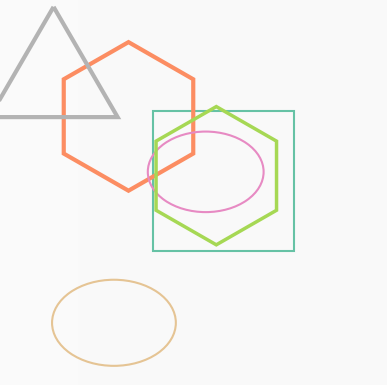[{"shape": "square", "thickness": 1.5, "radius": 0.91, "center": [0.577, 0.531]}, {"shape": "hexagon", "thickness": 3, "radius": 0.96, "center": [0.332, 0.698]}, {"shape": "oval", "thickness": 1.5, "radius": 0.75, "center": [0.531, 0.554]}, {"shape": "hexagon", "thickness": 2.5, "radius": 0.9, "center": [0.558, 0.544]}, {"shape": "oval", "thickness": 1.5, "radius": 0.8, "center": [0.294, 0.162]}, {"shape": "triangle", "thickness": 3, "radius": 0.95, "center": [0.138, 0.791]}]